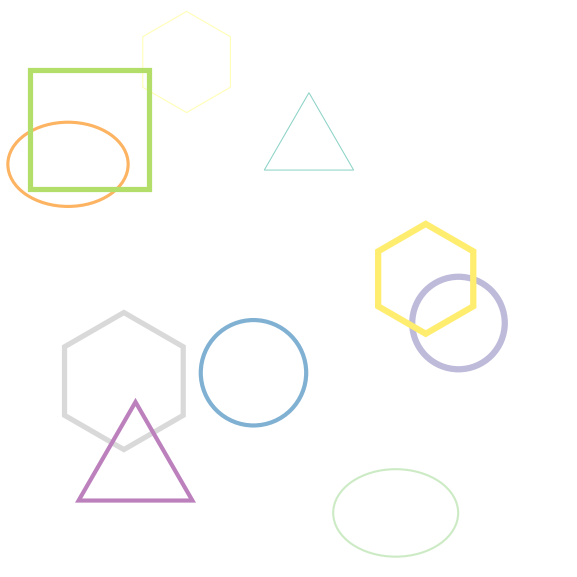[{"shape": "triangle", "thickness": 0.5, "radius": 0.45, "center": [0.535, 0.749]}, {"shape": "hexagon", "thickness": 0.5, "radius": 0.44, "center": [0.323, 0.892]}, {"shape": "circle", "thickness": 3, "radius": 0.4, "center": [0.794, 0.44]}, {"shape": "circle", "thickness": 2, "radius": 0.46, "center": [0.439, 0.354]}, {"shape": "oval", "thickness": 1.5, "radius": 0.52, "center": [0.118, 0.715]}, {"shape": "square", "thickness": 2.5, "radius": 0.52, "center": [0.155, 0.775]}, {"shape": "hexagon", "thickness": 2.5, "radius": 0.59, "center": [0.215, 0.339]}, {"shape": "triangle", "thickness": 2, "radius": 0.57, "center": [0.235, 0.189]}, {"shape": "oval", "thickness": 1, "radius": 0.54, "center": [0.685, 0.111]}, {"shape": "hexagon", "thickness": 3, "radius": 0.48, "center": [0.737, 0.516]}]